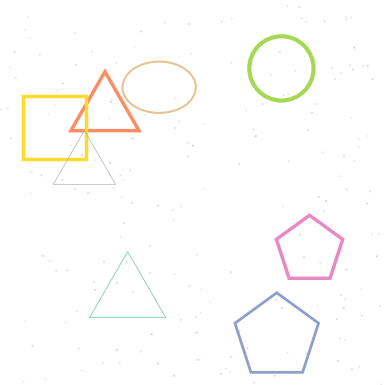[{"shape": "triangle", "thickness": 0.5, "radius": 0.57, "center": [0.332, 0.232]}, {"shape": "triangle", "thickness": 2.5, "radius": 0.51, "center": [0.273, 0.712]}, {"shape": "pentagon", "thickness": 2, "radius": 0.57, "center": [0.719, 0.125]}, {"shape": "pentagon", "thickness": 2.5, "radius": 0.45, "center": [0.804, 0.35]}, {"shape": "circle", "thickness": 3, "radius": 0.42, "center": [0.731, 0.822]}, {"shape": "square", "thickness": 2.5, "radius": 0.41, "center": [0.142, 0.668]}, {"shape": "oval", "thickness": 1.5, "radius": 0.48, "center": [0.413, 0.773]}, {"shape": "triangle", "thickness": 0.5, "radius": 0.47, "center": [0.219, 0.568]}]